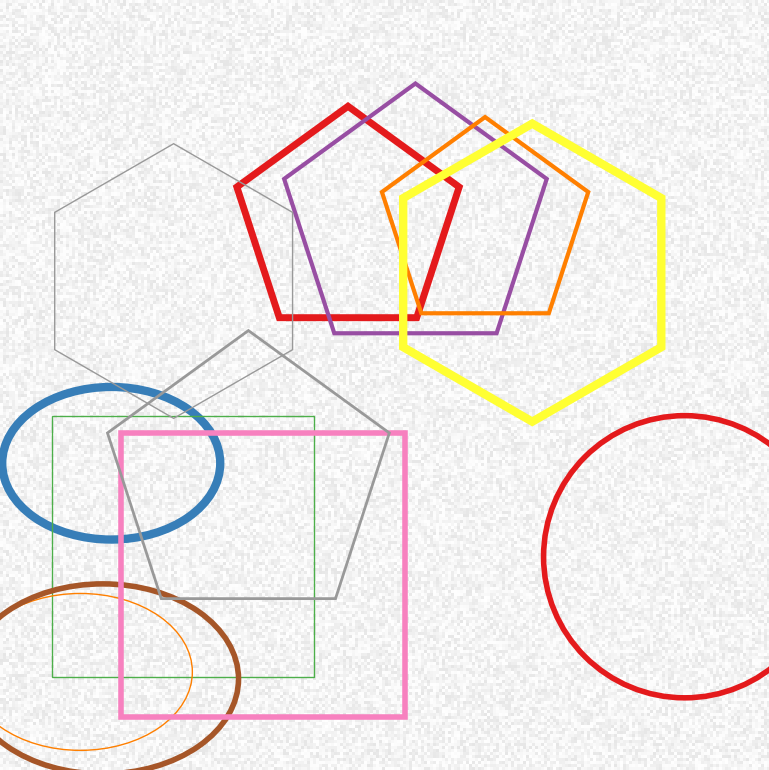[{"shape": "pentagon", "thickness": 2.5, "radius": 0.76, "center": [0.452, 0.71]}, {"shape": "circle", "thickness": 2, "radius": 0.92, "center": [0.889, 0.277]}, {"shape": "oval", "thickness": 3, "radius": 0.71, "center": [0.144, 0.398]}, {"shape": "square", "thickness": 0.5, "radius": 0.85, "center": [0.238, 0.29]}, {"shape": "pentagon", "thickness": 1.5, "radius": 0.9, "center": [0.54, 0.712]}, {"shape": "pentagon", "thickness": 1.5, "radius": 0.7, "center": [0.63, 0.707]}, {"shape": "oval", "thickness": 0.5, "radius": 0.73, "center": [0.104, 0.127]}, {"shape": "hexagon", "thickness": 3, "radius": 0.97, "center": [0.691, 0.646]}, {"shape": "oval", "thickness": 2, "radius": 0.88, "center": [0.133, 0.118]}, {"shape": "square", "thickness": 2, "radius": 0.92, "center": [0.341, 0.254]}, {"shape": "pentagon", "thickness": 1, "radius": 0.96, "center": [0.323, 0.378]}, {"shape": "hexagon", "thickness": 0.5, "radius": 0.89, "center": [0.226, 0.635]}]